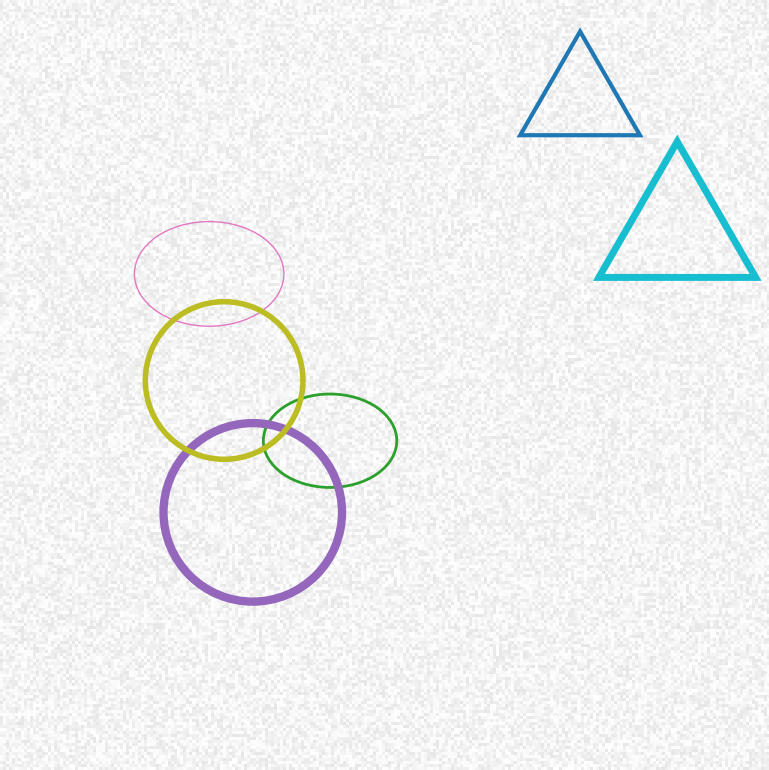[{"shape": "triangle", "thickness": 1.5, "radius": 0.45, "center": [0.753, 0.869]}, {"shape": "oval", "thickness": 1, "radius": 0.43, "center": [0.429, 0.428]}, {"shape": "circle", "thickness": 3, "radius": 0.58, "center": [0.328, 0.335]}, {"shape": "oval", "thickness": 0.5, "radius": 0.49, "center": [0.272, 0.644]}, {"shape": "circle", "thickness": 2, "radius": 0.51, "center": [0.291, 0.506]}, {"shape": "triangle", "thickness": 2.5, "radius": 0.59, "center": [0.88, 0.699]}]